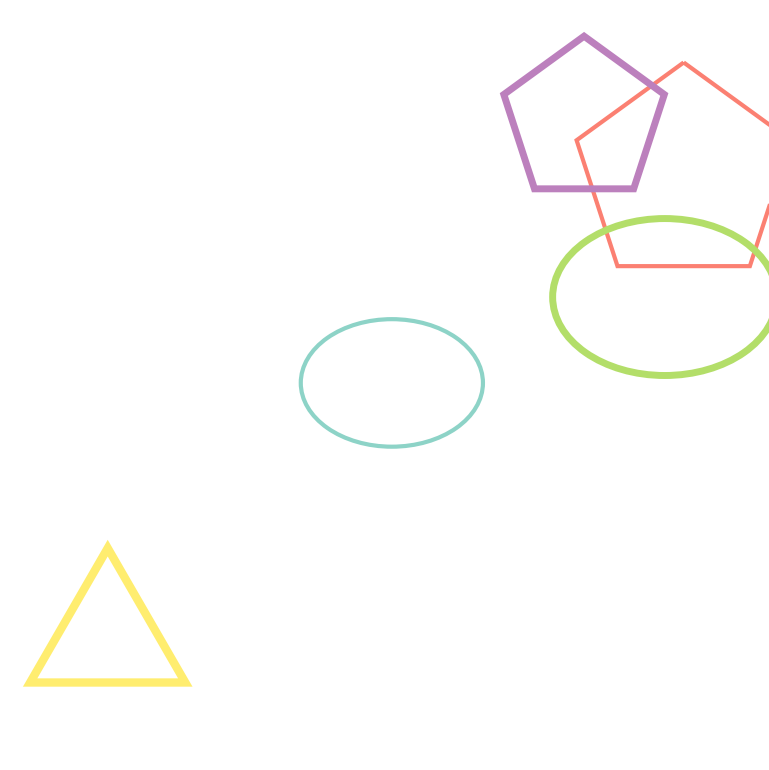[{"shape": "oval", "thickness": 1.5, "radius": 0.59, "center": [0.509, 0.503]}, {"shape": "pentagon", "thickness": 1.5, "radius": 0.73, "center": [0.888, 0.773]}, {"shape": "oval", "thickness": 2.5, "radius": 0.73, "center": [0.863, 0.614]}, {"shape": "pentagon", "thickness": 2.5, "radius": 0.55, "center": [0.759, 0.843]}, {"shape": "triangle", "thickness": 3, "radius": 0.58, "center": [0.14, 0.172]}]